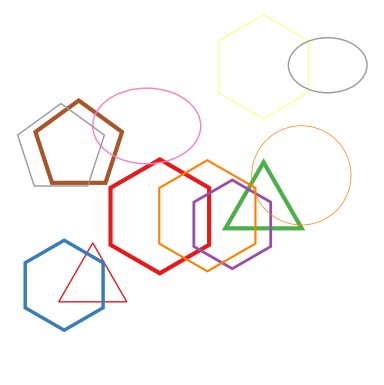[{"shape": "triangle", "thickness": 1, "radius": 0.51, "center": [0.241, 0.267]}, {"shape": "hexagon", "thickness": 3, "radius": 0.74, "center": [0.415, 0.438]}, {"shape": "hexagon", "thickness": 2.5, "radius": 0.58, "center": [0.167, 0.259]}, {"shape": "triangle", "thickness": 3, "radius": 0.57, "center": [0.685, 0.464]}, {"shape": "hexagon", "thickness": 2, "radius": 0.58, "center": [0.603, 0.417]}, {"shape": "hexagon", "thickness": 1.5, "radius": 0.72, "center": [0.539, 0.44]}, {"shape": "circle", "thickness": 0.5, "radius": 0.64, "center": [0.783, 0.544]}, {"shape": "hexagon", "thickness": 0.5, "radius": 0.67, "center": [0.684, 0.827]}, {"shape": "pentagon", "thickness": 3, "radius": 0.59, "center": [0.205, 0.621]}, {"shape": "oval", "thickness": 1, "radius": 0.7, "center": [0.381, 0.673]}, {"shape": "pentagon", "thickness": 1, "radius": 0.59, "center": [0.158, 0.613]}, {"shape": "oval", "thickness": 1, "radius": 0.51, "center": [0.851, 0.83]}]